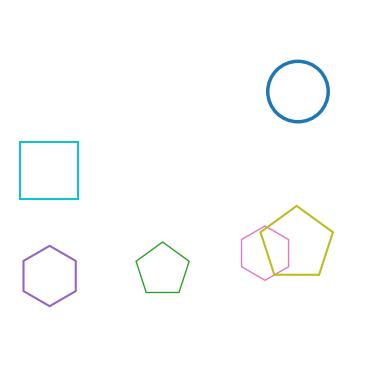[{"shape": "circle", "thickness": 2.5, "radius": 0.39, "center": [0.774, 0.762]}, {"shape": "pentagon", "thickness": 1, "radius": 0.36, "center": [0.422, 0.299]}, {"shape": "hexagon", "thickness": 1.5, "radius": 0.39, "center": [0.129, 0.283]}, {"shape": "hexagon", "thickness": 1, "radius": 0.35, "center": [0.688, 0.343]}, {"shape": "pentagon", "thickness": 1.5, "radius": 0.49, "center": [0.771, 0.366]}, {"shape": "square", "thickness": 1.5, "radius": 0.37, "center": [0.127, 0.558]}]